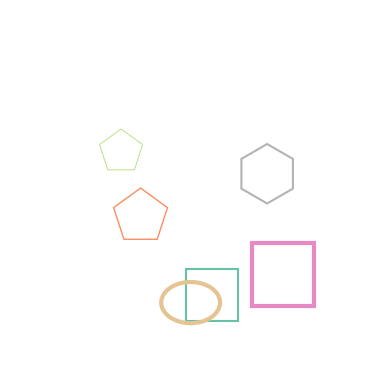[{"shape": "square", "thickness": 1.5, "radius": 0.34, "center": [0.55, 0.234]}, {"shape": "pentagon", "thickness": 1, "radius": 0.37, "center": [0.365, 0.438]}, {"shape": "square", "thickness": 3, "radius": 0.41, "center": [0.735, 0.287]}, {"shape": "pentagon", "thickness": 0.5, "radius": 0.29, "center": [0.315, 0.606]}, {"shape": "oval", "thickness": 3, "radius": 0.38, "center": [0.495, 0.214]}, {"shape": "hexagon", "thickness": 1.5, "radius": 0.39, "center": [0.694, 0.549]}]